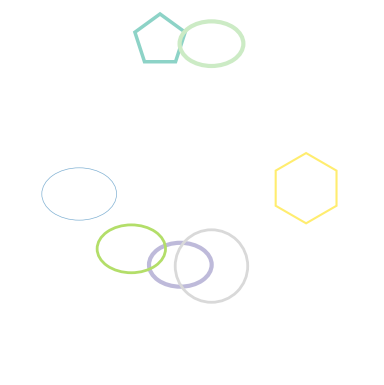[{"shape": "pentagon", "thickness": 2.5, "radius": 0.34, "center": [0.416, 0.895]}, {"shape": "oval", "thickness": 3, "radius": 0.41, "center": [0.468, 0.312]}, {"shape": "oval", "thickness": 0.5, "radius": 0.49, "center": [0.206, 0.496]}, {"shape": "oval", "thickness": 2, "radius": 0.44, "center": [0.341, 0.354]}, {"shape": "circle", "thickness": 2, "radius": 0.47, "center": [0.549, 0.309]}, {"shape": "oval", "thickness": 3, "radius": 0.41, "center": [0.549, 0.887]}, {"shape": "hexagon", "thickness": 1.5, "radius": 0.46, "center": [0.795, 0.511]}]